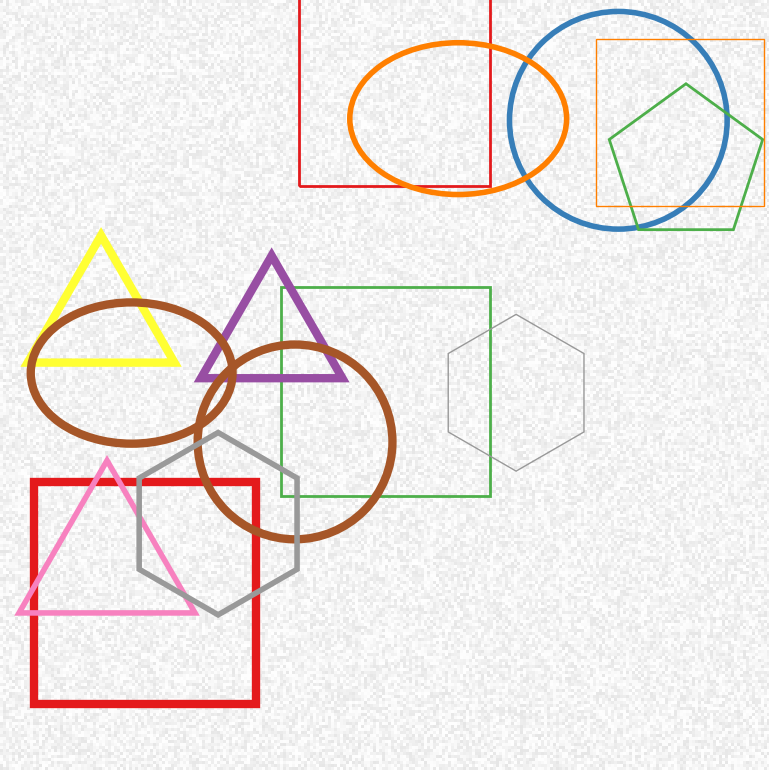[{"shape": "square", "thickness": 1, "radius": 0.62, "center": [0.512, 0.883]}, {"shape": "square", "thickness": 3, "radius": 0.72, "center": [0.188, 0.23]}, {"shape": "circle", "thickness": 2, "radius": 0.71, "center": [0.803, 0.844]}, {"shape": "pentagon", "thickness": 1, "radius": 0.52, "center": [0.891, 0.786]}, {"shape": "square", "thickness": 1, "radius": 0.68, "center": [0.501, 0.491]}, {"shape": "triangle", "thickness": 3, "radius": 0.53, "center": [0.353, 0.562]}, {"shape": "oval", "thickness": 2, "radius": 0.7, "center": [0.595, 0.846]}, {"shape": "square", "thickness": 0.5, "radius": 0.54, "center": [0.883, 0.841]}, {"shape": "triangle", "thickness": 3, "radius": 0.55, "center": [0.131, 0.584]}, {"shape": "circle", "thickness": 3, "radius": 0.63, "center": [0.383, 0.426]}, {"shape": "oval", "thickness": 3, "radius": 0.66, "center": [0.171, 0.516]}, {"shape": "triangle", "thickness": 2, "radius": 0.66, "center": [0.139, 0.27]}, {"shape": "hexagon", "thickness": 2, "radius": 0.59, "center": [0.283, 0.32]}, {"shape": "hexagon", "thickness": 0.5, "radius": 0.51, "center": [0.67, 0.49]}]